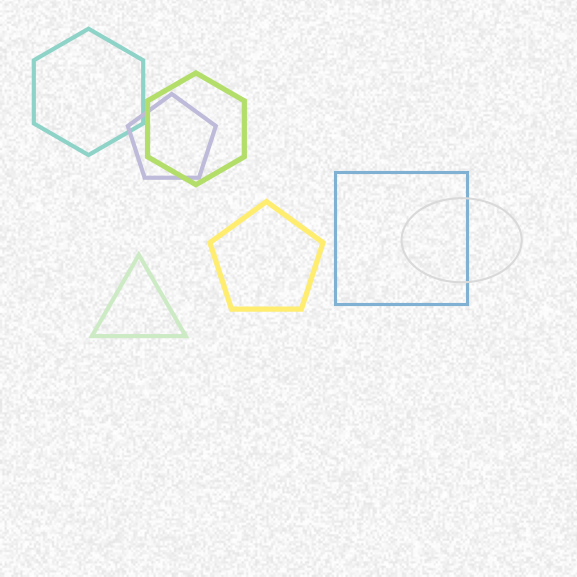[{"shape": "hexagon", "thickness": 2, "radius": 0.55, "center": [0.153, 0.84]}, {"shape": "pentagon", "thickness": 2, "radius": 0.4, "center": [0.298, 0.756]}, {"shape": "square", "thickness": 1.5, "radius": 0.57, "center": [0.694, 0.587]}, {"shape": "hexagon", "thickness": 2.5, "radius": 0.48, "center": [0.339, 0.776]}, {"shape": "oval", "thickness": 1, "radius": 0.52, "center": [0.799, 0.583]}, {"shape": "triangle", "thickness": 2, "radius": 0.47, "center": [0.24, 0.464]}, {"shape": "pentagon", "thickness": 2.5, "radius": 0.51, "center": [0.461, 0.547]}]